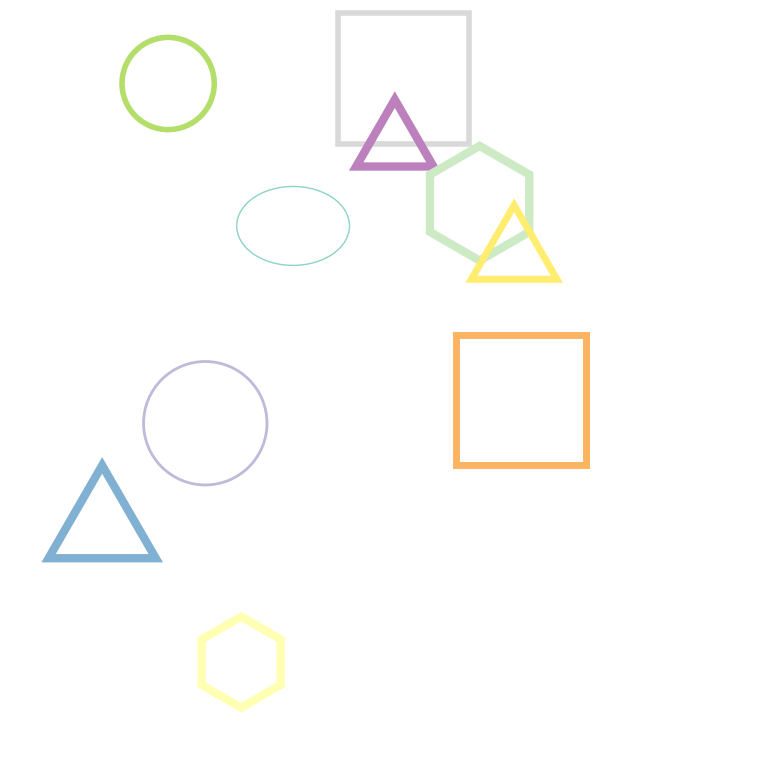[{"shape": "oval", "thickness": 0.5, "radius": 0.37, "center": [0.381, 0.707]}, {"shape": "hexagon", "thickness": 3, "radius": 0.3, "center": [0.313, 0.14]}, {"shape": "circle", "thickness": 1, "radius": 0.4, "center": [0.267, 0.45]}, {"shape": "triangle", "thickness": 3, "radius": 0.4, "center": [0.133, 0.315]}, {"shape": "square", "thickness": 2.5, "radius": 0.42, "center": [0.677, 0.48]}, {"shape": "circle", "thickness": 2, "radius": 0.3, "center": [0.218, 0.892]}, {"shape": "square", "thickness": 2, "radius": 0.43, "center": [0.524, 0.898]}, {"shape": "triangle", "thickness": 3, "radius": 0.29, "center": [0.513, 0.813]}, {"shape": "hexagon", "thickness": 3, "radius": 0.37, "center": [0.623, 0.736]}, {"shape": "triangle", "thickness": 2.5, "radius": 0.32, "center": [0.668, 0.669]}]